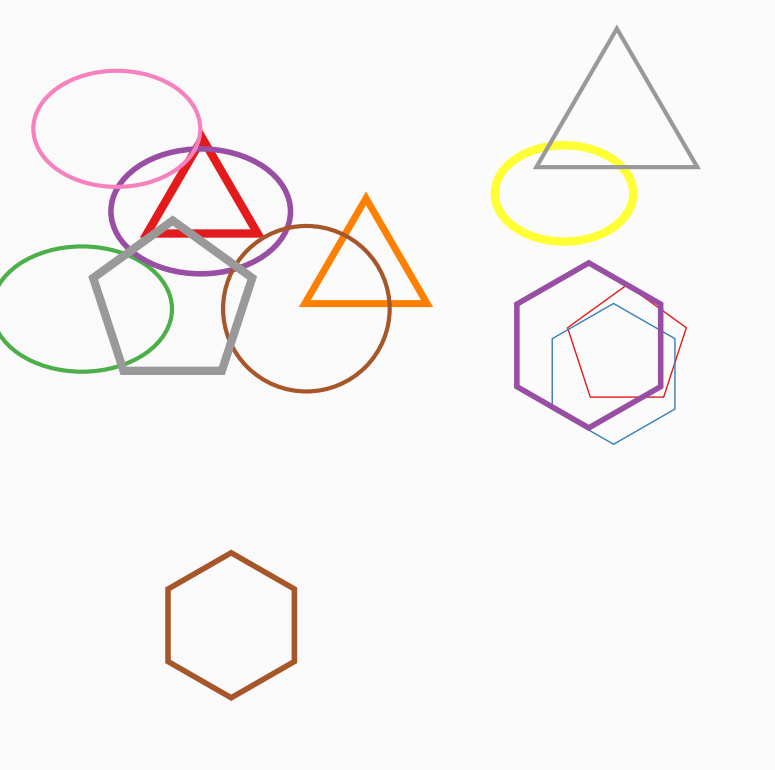[{"shape": "pentagon", "thickness": 0.5, "radius": 0.4, "center": [0.809, 0.549]}, {"shape": "triangle", "thickness": 3, "radius": 0.41, "center": [0.261, 0.738]}, {"shape": "hexagon", "thickness": 0.5, "radius": 0.46, "center": [0.792, 0.514]}, {"shape": "oval", "thickness": 1.5, "radius": 0.58, "center": [0.106, 0.599]}, {"shape": "oval", "thickness": 2, "radius": 0.58, "center": [0.259, 0.725]}, {"shape": "hexagon", "thickness": 2, "radius": 0.54, "center": [0.76, 0.551]}, {"shape": "triangle", "thickness": 2.5, "radius": 0.46, "center": [0.472, 0.651]}, {"shape": "oval", "thickness": 3, "radius": 0.45, "center": [0.728, 0.749]}, {"shape": "hexagon", "thickness": 2, "radius": 0.47, "center": [0.298, 0.188]}, {"shape": "circle", "thickness": 1.5, "radius": 0.54, "center": [0.395, 0.599]}, {"shape": "oval", "thickness": 1.5, "radius": 0.54, "center": [0.151, 0.833]}, {"shape": "triangle", "thickness": 1.5, "radius": 0.6, "center": [0.796, 0.843]}, {"shape": "pentagon", "thickness": 3, "radius": 0.54, "center": [0.223, 0.606]}]